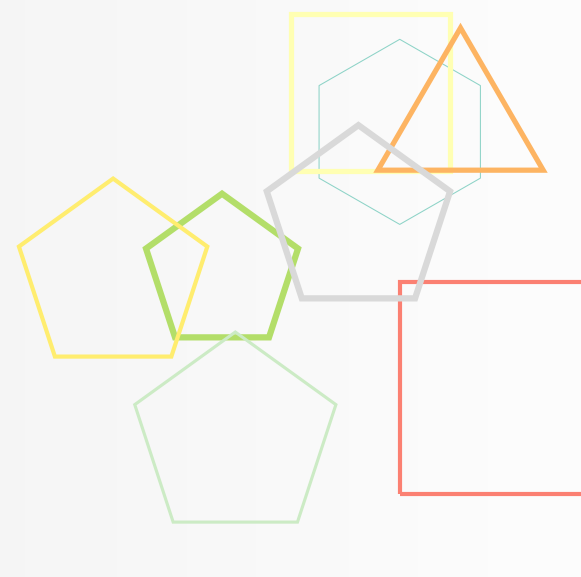[{"shape": "hexagon", "thickness": 0.5, "radius": 0.8, "center": [0.688, 0.771]}, {"shape": "square", "thickness": 2.5, "radius": 0.68, "center": [0.637, 0.839]}, {"shape": "square", "thickness": 2, "radius": 0.92, "center": [0.873, 0.327]}, {"shape": "triangle", "thickness": 2.5, "radius": 0.82, "center": [0.792, 0.787]}, {"shape": "pentagon", "thickness": 3, "radius": 0.69, "center": [0.382, 0.526]}, {"shape": "pentagon", "thickness": 3, "radius": 0.83, "center": [0.617, 0.617]}, {"shape": "pentagon", "thickness": 1.5, "radius": 0.91, "center": [0.405, 0.242]}, {"shape": "pentagon", "thickness": 2, "radius": 0.85, "center": [0.195, 0.52]}]